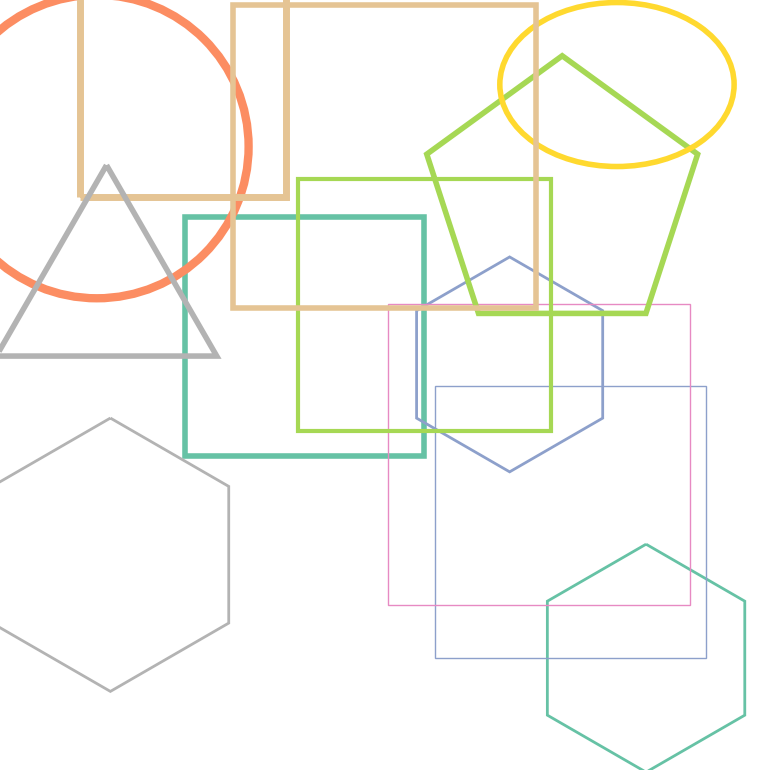[{"shape": "square", "thickness": 2, "radius": 0.78, "center": [0.395, 0.563]}, {"shape": "hexagon", "thickness": 1, "radius": 0.74, "center": [0.839, 0.145]}, {"shape": "circle", "thickness": 3, "radius": 0.98, "center": [0.126, 0.81]}, {"shape": "hexagon", "thickness": 1, "radius": 0.7, "center": [0.662, 0.527]}, {"shape": "square", "thickness": 0.5, "radius": 0.88, "center": [0.741, 0.322]}, {"shape": "square", "thickness": 0.5, "radius": 0.98, "center": [0.7, 0.41]}, {"shape": "pentagon", "thickness": 2, "radius": 0.92, "center": [0.73, 0.743]}, {"shape": "square", "thickness": 1.5, "radius": 0.82, "center": [0.551, 0.604]}, {"shape": "oval", "thickness": 2, "radius": 0.76, "center": [0.801, 0.89]}, {"shape": "square", "thickness": 2.5, "radius": 0.67, "center": [0.237, 0.878]}, {"shape": "square", "thickness": 2, "radius": 0.98, "center": [0.499, 0.797]}, {"shape": "hexagon", "thickness": 1, "radius": 0.89, "center": [0.143, 0.28]}, {"shape": "triangle", "thickness": 2, "radius": 0.83, "center": [0.138, 0.62]}]